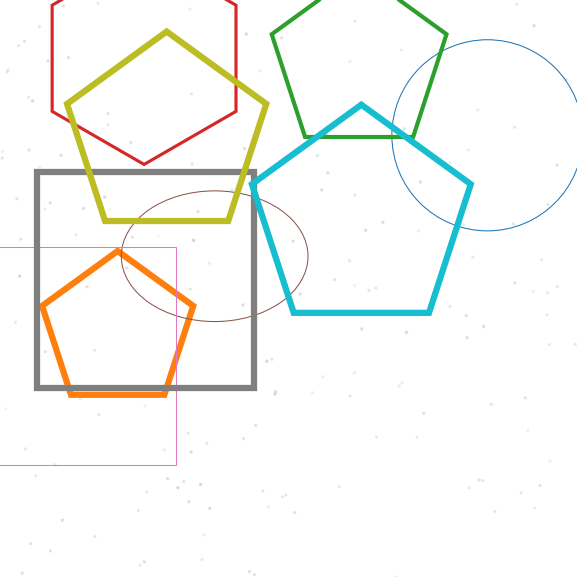[{"shape": "circle", "thickness": 0.5, "radius": 0.83, "center": [0.844, 0.765]}, {"shape": "pentagon", "thickness": 3, "radius": 0.69, "center": [0.204, 0.427]}, {"shape": "pentagon", "thickness": 2, "radius": 0.8, "center": [0.622, 0.891]}, {"shape": "hexagon", "thickness": 1.5, "radius": 0.92, "center": [0.249, 0.898]}, {"shape": "oval", "thickness": 0.5, "radius": 0.81, "center": [0.372, 0.555]}, {"shape": "square", "thickness": 0.5, "radius": 0.94, "center": [0.116, 0.382]}, {"shape": "square", "thickness": 3, "radius": 0.94, "center": [0.252, 0.514]}, {"shape": "pentagon", "thickness": 3, "radius": 0.91, "center": [0.289, 0.763]}, {"shape": "pentagon", "thickness": 3, "radius": 1.0, "center": [0.626, 0.619]}]